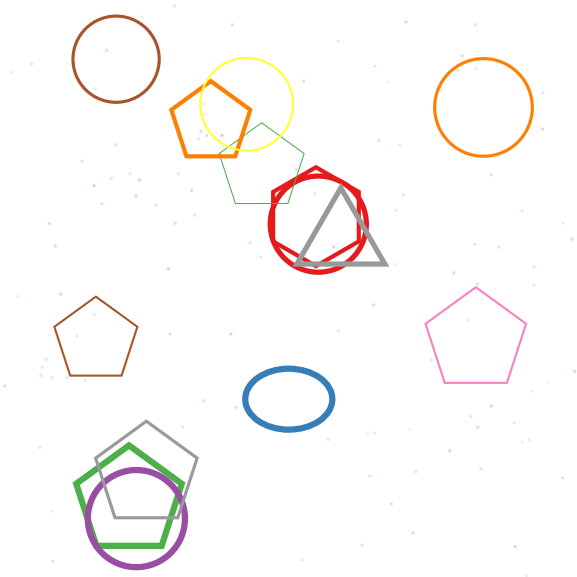[{"shape": "hexagon", "thickness": 2, "radius": 0.43, "center": [0.547, 0.624]}, {"shape": "circle", "thickness": 2.5, "radius": 0.42, "center": [0.551, 0.611]}, {"shape": "oval", "thickness": 3, "radius": 0.38, "center": [0.5, 0.308]}, {"shape": "pentagon", "thickness": 0.5, "radius": 0.39, "center": [0.453, 0.709]}, {"shape": "pentagon", "thickness": 3, "radius": 0.48, "center": [0.223, 0.132]}, {"shape": "circle", "thickness": 3, "radius": 0.42, "center": [0.236, 0.101]}, {"shape": "pentagon", "thickness": 2, "radius": 0.36, "center": [0.365, 0.787]}, {"shape": "circle", "thickness": 1.5, "radius": 0.42, "center": [0.837, 0.813]}, {"shape": "circle", "thickness": 1, "radius": 0.4, "center": [0.427, 0.819]}, {"shape": "circle", "thickness": 1.5, "radius": 0.37, "center": [0.201, 0.897]}, {"shape": "pentagon", "thickness": 1, "radius": 0.38, "center": [0.166, 0.41]}, {"shape": "pentagon", "thickness": 1, "radius": 0.46, "center": [0.824, 0.41]}, {"shape": "pentagon", "thickness": 1.5, "radius": 0.46, "center": [0.253, 0.177]}, {"shape": "triangle", "thickness": 2.5, "radius": 0.44, "center": [0.59, 0.586]}]